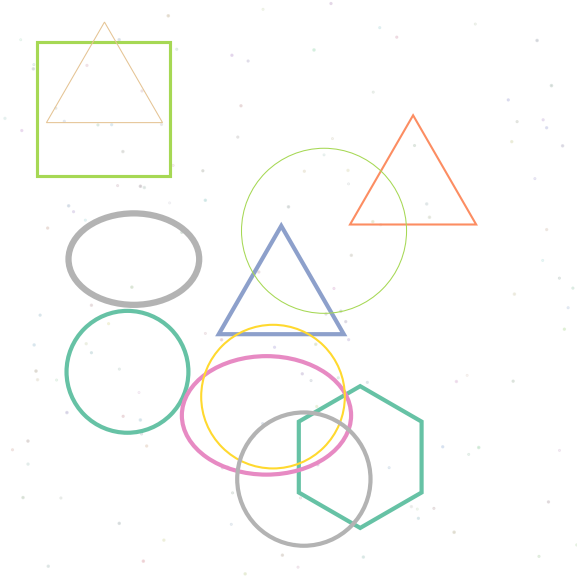[{"shape": "circle", "thickness": 2, "radius": 0.53, "center": [0.221, 0.355]}, {"shape": "hexagon", "thickness": 2, "radius": 0.61, "center": [0.624, 0.208]}, {"shape": "triangle", "thickness": 1, "radius": 0.63, "center": [0.715, 0.673]}, {"shape": "triangle", "thickness": 2, "radius": 0.63, "center": [0.487, 0.483]}, {"shape": "oval", "thickness": 2, "radius": 0.73, "center": [0.461, 0.28]}, {"shape": "square", "thickness": 1.5, "radius": 0.58, "center": [0.179, 0.811]}, {"shape": "circle", "thickness": 0.5, "radius": 0.71, "center": [0.561, 0.599]}, {"shape": "circle", "thickness": 1, "radius": 0.62, "center": [0.473, 0.312]}, {"shape": "triangle", "thickness": 0.5, "radius": 0.58, "center": [0.181, 0.845]}, {"shape": "circle", "thickness": 2, "radius": 0.58, "center": [0.526, 0.17]}, {"shape": "oval", "thickness": 3, "radius": 0.57, "center": [0.232, 0.55]}]